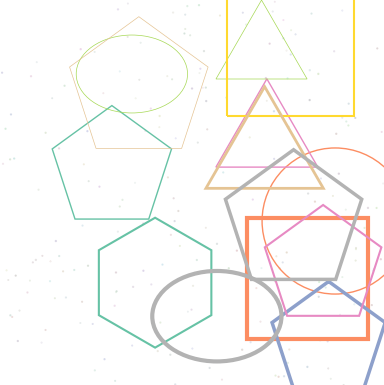[{"shape": "hexagon", "thickness": 1.5, "radius": 0.84, "center": [0.403, 0.266]}, {"shape": "pentagon", "thickness": 1, "radius": 0.81, "center": [0.291, 0.563]}, {"shape": "square", "thickness": 3, "radius": 0.79, "center": [0.8, 0.276]}, {"shape": "circle", "thickness": 1, "radius": 0.95, "center": [0.87, 0.426]}, {"shape": "pentagon", "thickness": 2.5, "radius": 0.77, "center": [0.854, 0.114]}, {"shape": "pentagon", "thickness": 1.5, "radius": 0.8, "center": [0.839, 0.308]}, {"shape": "triangle", "thickness": 1, "radius": 0.76, "center": [0.693, 0.642]}, {"shape": "oval", "thickness": 0.5, "radius": 0.72, "center": [0.343, 0.808]}, {"shape": "triangle", "thickness": 0.5, "radius": 0.68, "center": [0.679, 0.863]}, {"shape": "square", "thickness": 1.5, "radius": 0.83, "center": [0.755, 0.865]}, {"shape": "pentagon", "thickness": 0.5, "radius": 0.95, "center": [0.361, 0.768]}, {"shape": "triangle", "thickness": 2, "radius": 0.88, "center": [0.687, 0.599]}, {"shape": "oval", "thickness": 3, "radius": 0.84, "center": [0.563, 0.179]}, {"shape": "pentagon", "thickness": 2.5, "radius": 0.93, "center": [0.763, 0.425]}]